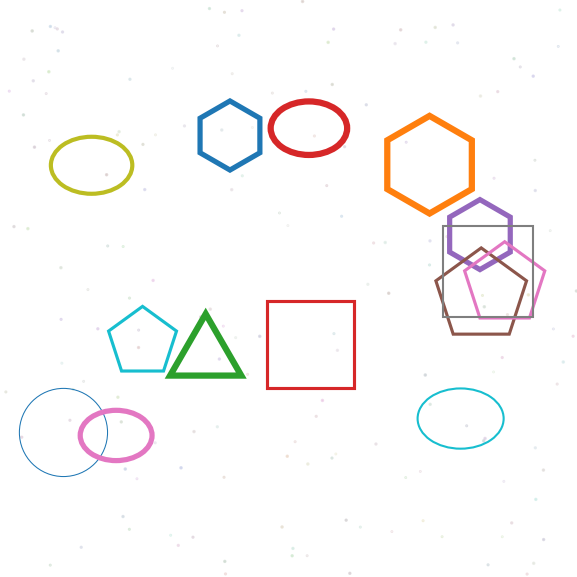[{"shape": "hexagon", "thickness": 2.5, "radius": 0.3, "center": [0.398, 0.764]}, {"shape": "circle", "thickness": 0.5, "radius": 0.38, "center": [0.11, 0.25]}, {"shape": "hexagon", "thickness": 3, "radius": 0.42, "center": [0.744, 0.714]}, {"shape": "triangle", "thickness": 3, "radius": 0.36, "center": [0.356, 0.384]}, {"shape": "square", "thickness": 1.5, "radius": 0.37, "center": [0.538, 0.402]}, {"shape": "oval", "thickness": 3, "radius": 0.33, "center": [0.535, 0.777]}, {"shape": "hexagon", "thickness": 2.5, "radius": 0.3, "center": [0.831, 0.593]}, {"shape": "pentagon", "thickness": 1.5, "radius": 0.41, "center": [0.833, 0.487]}, {"shape": "oval", "thickness": 2.5, "radius": 0.31, "center": [0.201, 0.245]}, {"shape": "pentagon", "thickness": 1.5, "radius": 0.36, "center": [0.874, 0.508]}, {"shape": "square", "thickness": 1, "radius": 0.39, "center": [0.845, 0.529]}, {"shape": "oval", "thickness": 2, "radius": 0.35, "center": [0.159, 0.713]}, {"shape": "oval", "thickness": 1, "radius": 0.37, "center": [0.798, 0.274]}, {"shape": "pentagon", "thickness": 1.5, "radius": 0.31, "center": [0.247, 0.407]}]